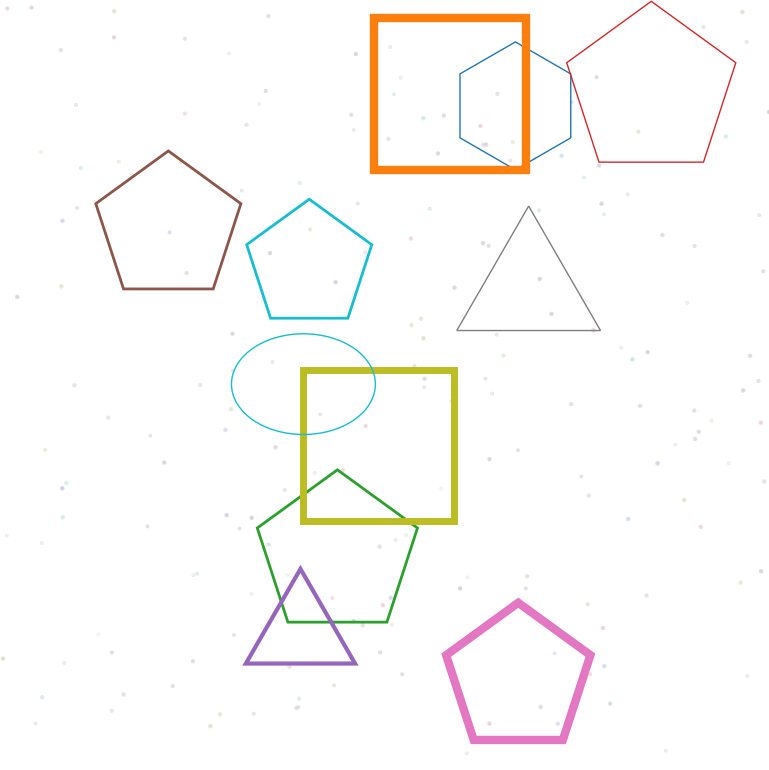[{"shape": "hexagon", "thickness": 0.5, "radius": 0.42, "center": [0.669, 0.863]}, {"shape": "square", "thickness": 3, "radius": 0.49, "center": [0.585, 0.878]}, {"shape": "pentagon", "thickness": 1, "radius": 0.55, "center": [0.438, 0.28]}, {"shape": "pentagon", "thickness": 0.5, "radius": 0.58, "center": [0.846, 0.883]}, {"shape": "triangle", "thickness": 1.5, "radius": 0.41, "center": [0.39, 0.179]}, {"shape": "pentagon", "thickness": 1, "radius": 0.5, "center": [0.219, 0.705]}, {"shape": "pentagon", "thickness": 3, "radius": 0.49, "center": [0.673, 0.119]}, {"shape": "triangle", "thickness": 0.5, "radius": 0.54, "center": [0.687, 0.625]}, {"shape": "square", "thickness": 2.5, "radius": 0.49, "center": [0.492, 0.422]}, {"shape": "oval", "thickness": 0.5, "radius": 0.47, "center": [0.394, 0.501]}, {"shape": "pentagon", "thickness": 1, "radius": 0.43, "center": [0.402, 0.656]}]